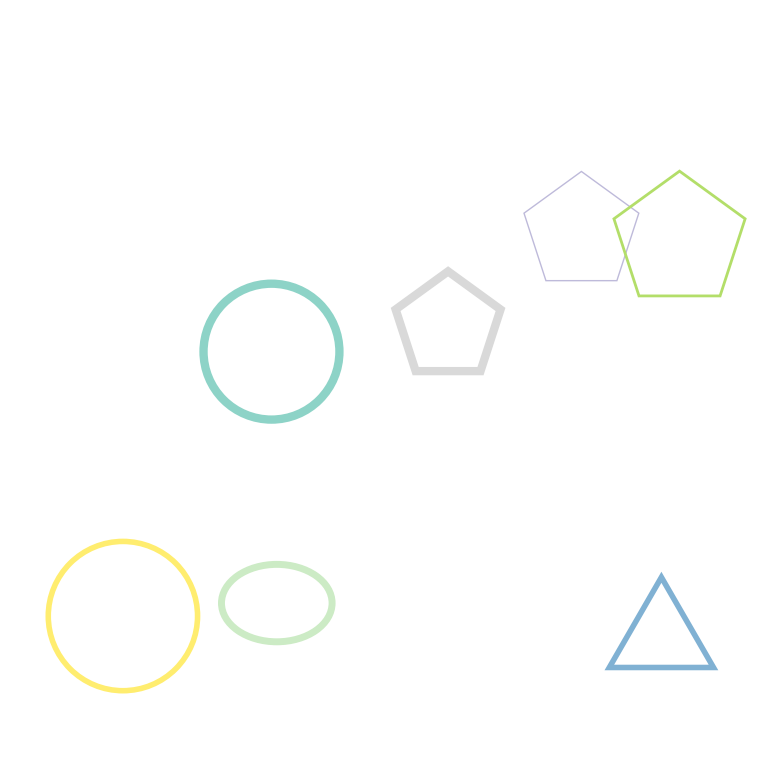[{"shape": "circle", "thickness": 3, "radius": 0.44, "center": [0.353, 0.543]}, {"shape": "pentagon", "thickness": 0.5, "radius": 0.39, "center": [0.755, 0.699]}, {"shape": "triangle", "thickness": 2, "radius": 0.39, "center": [0.859, 0.172]}, {"shape": "pentagon", "thickness": 1, "radius": 0.45, "center": [0.883, 0.688]}, {"shape": "pentagon", "thickness": 3, "radius": 0.36, "center": [0.582, 0.576]}, {"shape": "oval", "thickness": 2.5, "radius": 0.36, "center": [0.359, 0.217]}, {"shape": "circle", "thickness": 2, "radius": 0.48, "center": [0.16, 0.2]}]